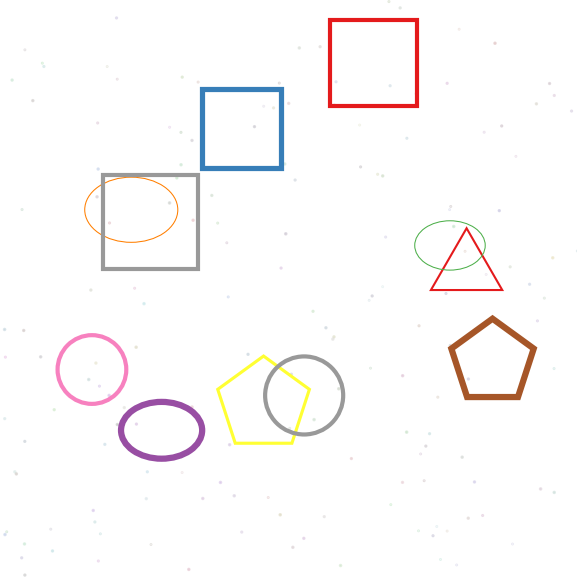[{"shape": "triangle", "thickness": 1, "radius": 0.36, "center": [0.808, 0.533]}, {"shape": "square", "thickness": 2, "radius": 0.37, "center": [0.647, 0.89]}, {"shape": "square", "thickness": 2.5, "radius": 0.34, "center": [0.418, 0.777]}, {"shape": "oval", "thickness": 0.5, "radius": 0.31, "center": [0.779, 0.574]}, {"shape": "oval", "thickness": 3, "radius": 0.35, "center": [0.28, 0.254]}, {"shape": "oval", "thickness": 0.5, "radius": 0.4, "center": [0.227, 0.636]}, {"shape": "pentagon", "thickness": 1.5, "radius": 0.42, "center": [0.456, 0.299]}, {"shape": "pentagon", "thickness": 3, "radius": 0.37, "center": [0.853, 0.372]}, {"shape": "circle", "thickness": 2, "radius": 0.3, "center": [0.159, 0.359]}, {"shape": "circle", "thickness": 2, "radius": 0.34, "center": [0.527, 0.314]}, {"shape": "square", "thickness": 2, "radius": 0.41, "center": [0.261, 0.614]}]